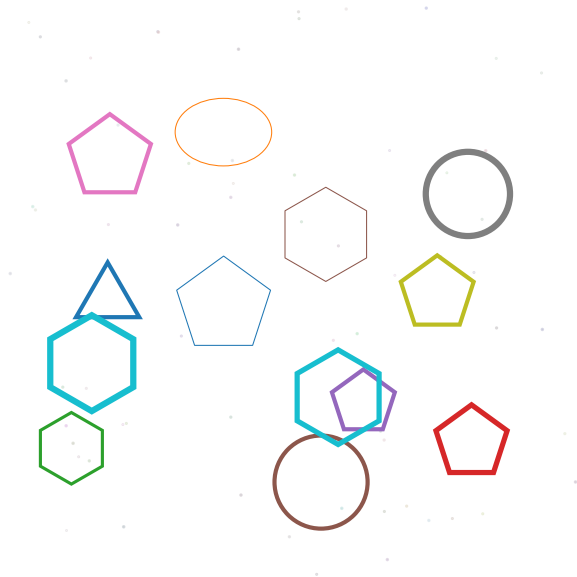[{"shape": "triangle", "thickness": 2, "radius": 0.32, "center": [0.186, 0.482]}, {"shape": "pentagon", "thickness": 0.5, "radius": 0.43, "center": [0.387, 0.47]}, {"shape": "oval", "thickness": 0.5, "radius": 0.42, "center": [0.387, 0.77]}, {"shape": "hexagon", "thickness": 1.5, "radius": 0.31, "center": [0.124, 0.223]}, {"shape": "pentagon", "thickness": 2.5, "radius": 0.32, "center": [0.817, 0.233]}, {"shape": "pentagon", "thickness": 2, "radius": 0.29, "center": [0.629, 0.302]}, {"shape": "circle", "thickness": 2, "radius": 0.4, "center": [0.556, 0.164]}, {"shape": "hexagon", "thickness": 0.5, "radius": 0.41, "center": [0.564, 0.593]}, {"shape": "pentagon", "thickness": 2, "radius": 0.37, "center": [0.19, 0.727]}, {"shape": "circle", "thickness": 3, "radius": 0.36, "center": [0.81, 0.663]}, {"shape": "pentagon", "thickness": 2, "radius": 0.33, "center": [0.757, 0.491]}, {"shape": "hexagon", "thickness": 3, "radius": 0.41, "center": [0.159, 0.37]}, {"shape": "hexagon", "thickness": 2.5, "radius": 0.41, "center": [0.586, 0.311]}]